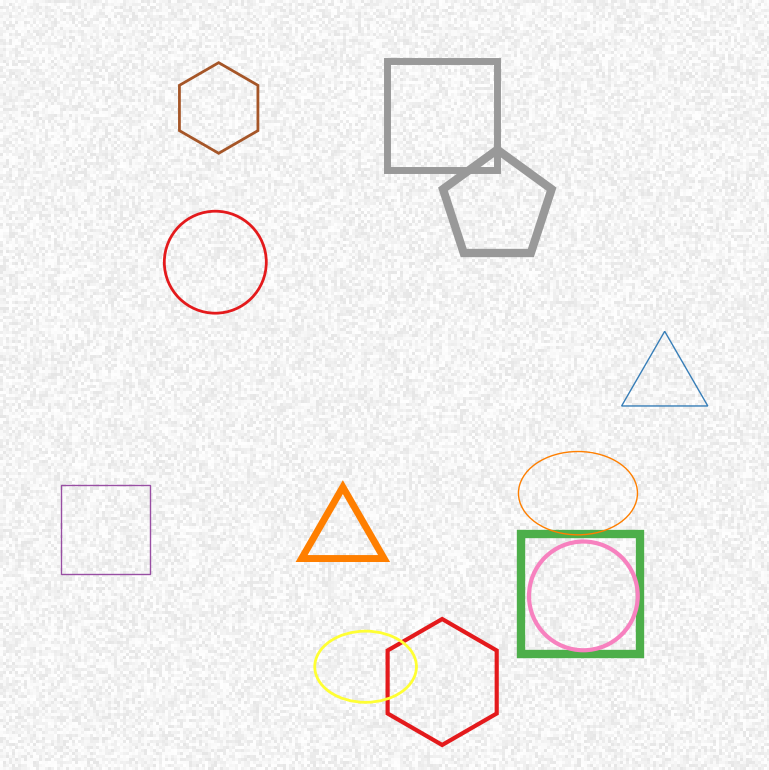[{"shape": "hexagon", "thickness": 1.5, "radius": 0.41, "center": [0.574, 0.114]}, {"shape": "circle", "thickness": 1, "radius": 0.33, "center": [0.28, 0.659]}, {"shape": "triangle", "thickness": 0.5, "radius": 0.32, "center": [0.863, 0.505]}, {"shape": "square", "thickness": 3, "radius": 0.39, "center": [0.754, 0.228]}, {"shape": "square", "thickness": 0.5, "radius": 0.29, "center": [0.137, 0.312]}, {"shape": "triangle", "thickness": 2.5, "radius": 0.31, "center": [0.445, 0.306]}, {"shape": "oval", "thickness": 0.5, "radius": 0.39, "center": [0.751, 0.36]}, {"shape": "oval", "thickness": 1, "radius": 0.33, "center": [0.475, 0.134]}, {"shape": "hexagon", "thickness": 1, "radius": 0.29, "center": [0.284, 0.86]}, {"shape": "circle", "thickness": 1.5, "radius": 0.35, "center": [0.758, 0.226]}, {"shape": "square", "thickness": 2.5, "radius": 0.35, "center": [0.574, 0.85]}, {"shape": "pentagon", "thickness": 3, "radius": 0.37, "center": [0.646, 0.731]}]